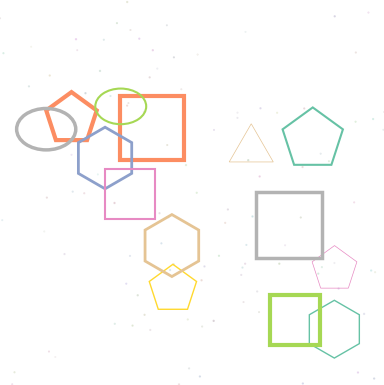[{"shape": "pentagon", "thickness": 1.5, "radius": 0.41, "center": [0.812, 0.639]}, {"shape": "hexagon", "thickness": 1, "radius": 0.37, "center": [0.868, 0.145]}, {"shape": "pentagon", "thickness": 3, "radius": 0.34, "center": [0.186, 0.692]}, {"shape": "square", "thickness": 3, "radius": 0.42, "center": [0.395, 0.669]}, {"shape": "hexagon", "thickness": 2, "radius": 0.4, "center": [0.273, 0.59]}, {"shape": "pentagon", "thickness": 0.5, "radius": 0.31, "center": [0.869, 0.301]}, {"shape": "square", "thickness": 1.5, "radius": 0.32, "center": [0.337, 0.497]}, {"shape": "oval", "thickness": 1.5, "radius": 0.33, "center": [0.314, 0.724]}, {"shape": "square", "thickness": 3, "radius": 0.33, "center": [0.767, 0.168]}, {"shape": "pentagon", "thickness": 1, "radius": 0.32, "center": [0.449, 0.249]}, {"shape": "hexagon", "thickness": 2, "radius": 0.4, "center": [0.446, 0.362]}, {"shape": "triangle", "thickness": 0.5, "radius": 0.33, "center": [0.653, 0.612]}, {"shape": "square", "thickness": 2.5, "radius": 0.43, "center": [0.75, 0.415]}, {"shape": "oval", "thickness": 2.5, "radius": 0.38, "center": [0.12, 0.664]}]